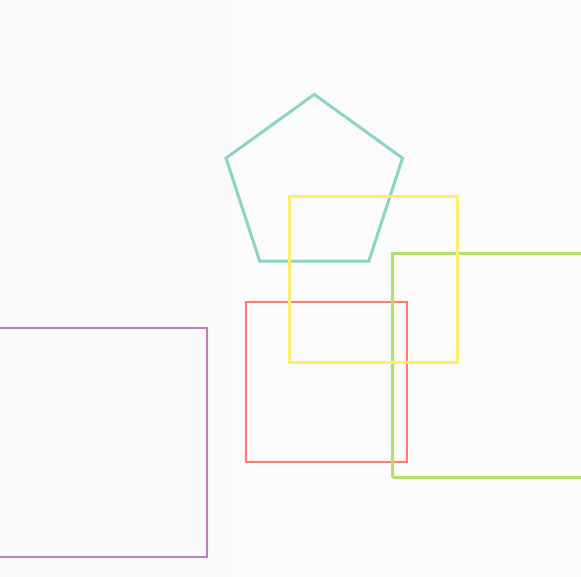[{"shape": "pentagon", "thickness": 1.5, "radius": 0.8, "center": [0.541, 0.676]}, {"shape": "square", "thickness": 1, "radius": 0.69, "center": [0.562, 0.338]}, {"shape": "square", "thickness": 1.5, "radius": 0.97, "center": [0.868, 0.367]}, {"shape": "square", "thickness": 1, "radius": 0.99, "center": [0.158, 0.233]}, {"shape": "square", "thickness": 1.5, "radius": 0.72, "center": [0.641, 0.516]}]